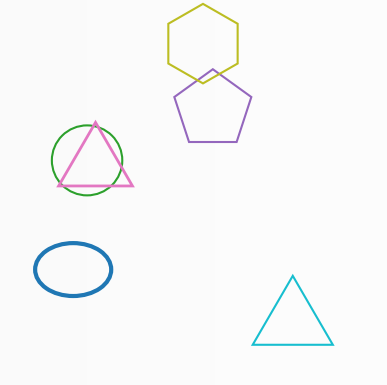[{"shape": "oval", "thickness": 3, "radius": 0.49, "center": [0.189, 0.3]}, {"shape": "circle", "thickness": 1.5, "radius": 0.45, "center": [0.225, 0.583]}, {"shape": "pentagon", "thickness": 1.5, "radius": 0.52, "center": [0.549, 0.716]}, {"shape": "triangle", "thickness": 2, "radius": 0.55, "center": [0.247, 0.572]}, {"shape": "hexagon", "thickness": 1.5, "radius": 0.52, "center": [0.524, 0.887]}, {"shape": "triangle", "thickness": 1.5, "radius": 0.6, "center": [0.756, 0.164]}]